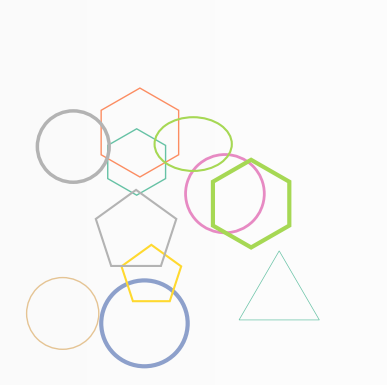[{"shape": "triangle", "thickness": 0.5, "radius": 0.6, "center": [0.72, 0.229]}, {"shape": "hexagon", "thickness": 1, "radius": 0.43, "center": [0.353, 0.579]}, {"shape": "hexagon", "thickness": 1, "radius": 0.58, "center": [0.361, 0.656]}, {"shape": "circle", "thickness": 3, "radius": 0.56, "center": [0.373, 0.16]}, {"shape": "circle", "thickness": 2, "radius": 0.51, "center": [0.58, 0.497]}, {"shape": "hexagon", "thickness": 3, "radius": 0.57, "center": [0.648, 0.471]}, {"shape": "oval", "thickness": 1.5, "radius": 0.5, "center": [0.499, 0.626]}, {"shape": "pentagon", "thickness": 1.5, "radius": 0.4, "center": [0.391, 0.283]}, {"shape": "circle", "thickness": 1, "radius": 0.47, "center": [0.162, 0.186]}, {"shape": "circle", "thickness": 2.5, "radius": 0.46, "center": [0.189, 0.619]}, {"shape": "pentagon", "thickness": 1.5, "radius": 0.55, "center": [0.351, 0.398]}]